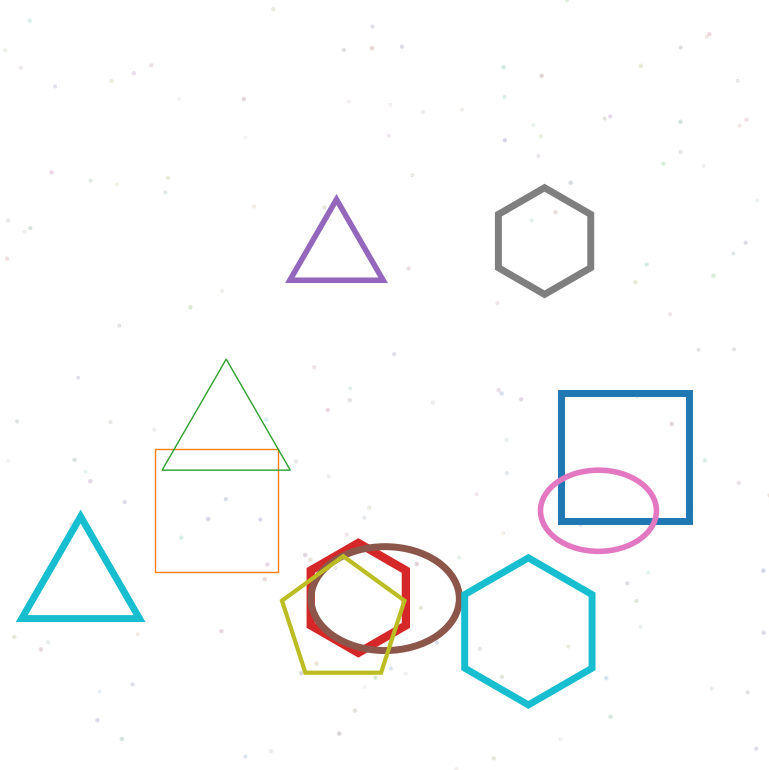[{"shape": "square", "thickness": 2.5, "radius": 0.42, "center": [0.812, 0.407]}, {"shape": "square", "thickness": 0.5, "radius": 0.4, "center": [0.282, 0.337]}, {"shape": "triangle", "thickness": 0.5, "radius": 0.48, "center": [0.294, 0.437]}, {"shape": "hexagon", "thickness": 3, "radius": 0.36, "center": [0.465, 0.223]}, {"shape": "triangle", "thickness": 2, "radius": 0.35, "center": [0.437, 0.671]}, {"shape": "oval", "thickness": 2.5, "radius": 0.48, "center": [0.5, 0.223]}, {"shape": "oval", "thickness": 2, "radius": 0.38, "center": [0.777, 0.337]}, {"shape": "hexagon", "thickness": 2.5, "radius": 0.35, "center": [0.707, 0.687]}, {"shape": "pentagon", "thickness": 1.5, "radius": 0.42, "center": [0.446, 0.194]}, {"shape": "hexagon", "thickness": 2.5, "radius": 0.48, "center": [0.686, 0.18]}, {"shape": "triangle", "thickness": 2.5, "radius": 0.44, "center": [0.105, 0.241]}]